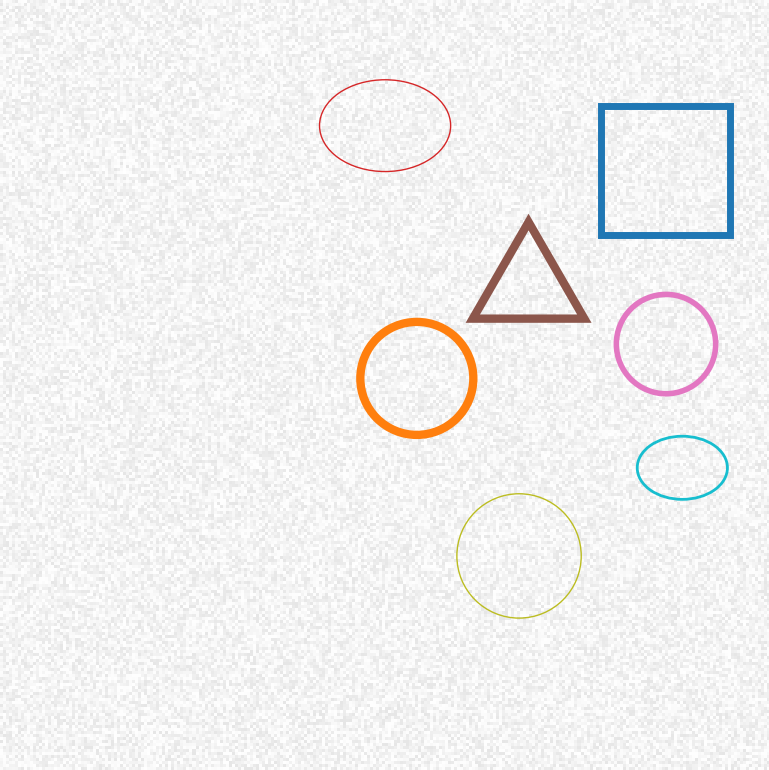[{"shape": "square", "thickness": 2.5, "radius": 0.42, "center": [0.864, 0.778]}, {"shape": "circle", "thickness": 3, "radius": 0.37, "center": [0.541, 0.509]}, {"shape": "oval", "thickness": 0.5, "radius": 0.43, "center": [0.5, 0.837]}, {"shape": "triangle", "thickness": 3, "radius": 0.42, "center": [0.686, 0.628]}, {"shape": "circle", "thickness": 2, "radius": 0.32, "center": [0.865, 0.553]}, {"shape": "circle", "thickness": 0.5, "radius": 0.4, "center": [0.674, 0.278]}, {"shape": "oval", "thickness": 1, "radius": 0.29, "center": [0.886, 0.392]}]